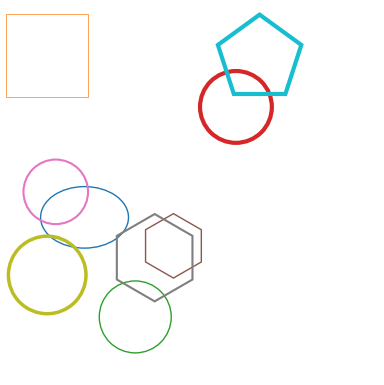[{"shape": "oval", "thickness": 1, "radius": 0.57, "center": [0.22, 0.435]}, {"shape": "square", "thickness": 0.5, "radius": 0.54, "center": [0.122, 0.856]}, {"shape": "circle", "thickness": 1, "radius": 0.47, "center": [0.351, 0.177]}, {"shape": "circle", "thickness": 3, "radius": 0.47, "center": [0.613, 0.722]}, {"shape": "hexagon", "thickness": 1, "radius": 0.42, "center": [0.451, 0.361]}, {"shape": "circle", "thickness": 1.5, "radius": 0.42, "center": [0.145, 0.502]}, {"shape": "hexagon", "thickness": 1.5, "radius": 0.57, "center": [0.402, 0.331]}, {"shape": "circle", "thickness": 2.5, "radius": 0.5, "center": [0.123, 0.286]}, {"shape": "pentagon", "thickness": 3, "radius": 0.57, "center": [0.674, 0.848]}]